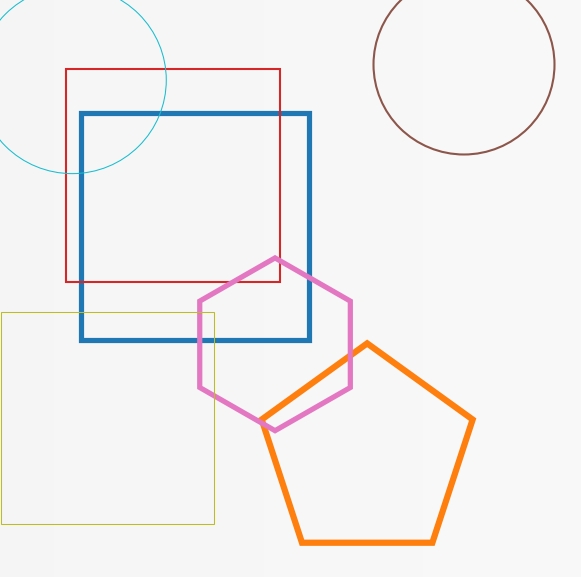[{"shape": "square", "thickness": 2.5, "radius": 0.98, "center": [0.335, 0.607]}, {"shape": "pentagon", "thickness": 3, "radius": 0.95, "center": [0.632, 0.214]}, {"shape": "square", "thickness": 1, "radius": 0.92, "center": [0.298, 0.695]}, {"shape": "circle", "thickness": 1, "radius": 0.78, "center": [0.798, 0.887]}, {"shape": "hexagon", "thickness": 2.5, "radius": 0.75, "center": [0.473, 0.403]}, {"shape": "square", "thickness": 0.5, "radius": 0.92, "center": [0.185, 0.276]}, {"shape": "circle", "thickness": 0.5, "radius": 0.81, "center": [0.124, 0.86]}]